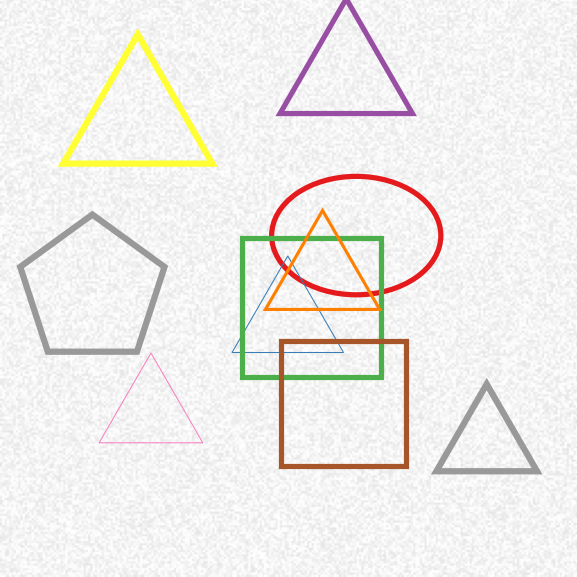[{"shape": "oval", "thickness": 2.5, "radius": 0.73, "center": [0.617, 0.591]}, {"shape": "triangle", "thickness": 0.5, "radius": 0.56, "center": [0.498, 0.444]}, {"shape": "square", "thickness": 2.5, "radius": 0.6, "center": [0.539, 0.467]}, {"shape": "triangle", "thickness": 2.5, "radius": 0.66, "center": [0.6, 0.869]}, {"shape": "triangle", "thickness": 1.5, "radius": 0.57, "center": [0.559, 0.52]}, {"shape": "triangle", "thickness": 3, "radius": 0.75, "center": [0.239, 0.79]}, {"shape": "square", "thickness": 2.5, "radius": 0.54, "center": [0.595, 0.301]}, {"shape": "triangle", "thickness": 0.5, "radius": 0.52, "center": [0.261, 0.284]}, {"shape": "pentagon", "thickness": 3, "radius": 0.66, "center": [0.16, 0.496]}, {"shape": "triangle", "thickness": 3, "radius": 0.5, "center": [0.843, 0.233]}]